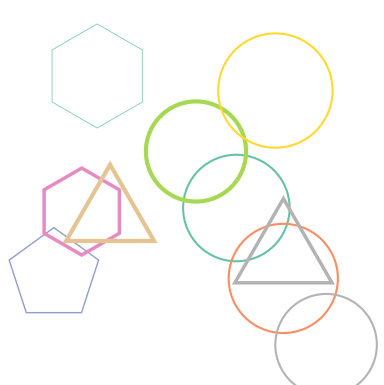[{"shape": "hexagon", "thickness": 0.5, "radius": 0.68, "center": [0.252, 0.803]}, {"shape": "circle", "thickness": 1.5, "radius": 0.69, "center": [0.614, 0.46]}, {"shape": "circle", "thickness": 1.5, "radius": 0.71, "center": [0.736, 0.277]}, {"shape": "pentagon", "thickness": 1, "radius": 0.61, "center": [0.14, 0.287]}, {"shape": "hexagon", "thickness": 2.5, "radius": 0.56, "center": [0.212, 0.45]}, {"shape": "circle", "thickness": 3, "radius": 0.65, "center": [0.509, 0.607]}, {"shape": "circle", "thickness": 1.5, "radius": 0.74, "center": [0.715, 0.765]}, {"shape": "triangle", "thickness": 3, "radius": 0.66, "center": [0.286, 0.44]}, {"shape": "circle", "thickness": 1.5, "radius": 0.66, "center": [0.847, 0.105]}, {"shape": "triangle", "thickness": 2.5, "radius": 0.73, "center": [0.736, 0.338]}]